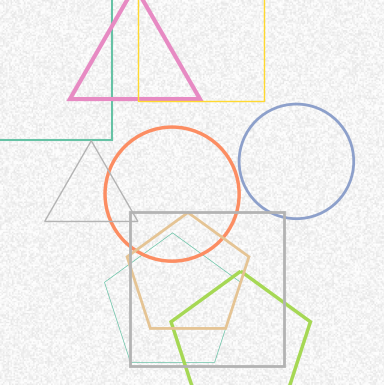[{"shape": "square", "thickness": 1.5, "radius": 0.94, "center": [0.104, 0.824]}, {"shape": "pentagon", "thickness": 0.5, "radius": 0.93, "center": [0.448, 0.209]}, {"shape": "circle", "thickness": 2.5, "radius": 0.87, "center": [0.447, 0.496]}, {"shape": "circle", "thickness": 2, "radius": 0.74, "center": [0.77, 0.581]}, {"shape": "triangle", "thickness": 3, "radius": 0.98, "center": [0.351, 0.84]}, {"shape": "pentagon", "thickness": 2.5, "radius": 0.95, "center": [0.625, 0.105]}, {"shape": "square", "thickness": 1, "radius": 0.81, "center": [0.522, 0.9]}, {"shape": "pentagon", "thickness": 2, "radius": 0.83, "center": [0.488, 0.282]}, {"shape": "triangle", "thickness": 1, "radius": 0.7, "center": [0.237, 0.495]}, {"shape": "square", "thickness": 2, "radius": 1.0, "center": [0.538, 0.25]}]